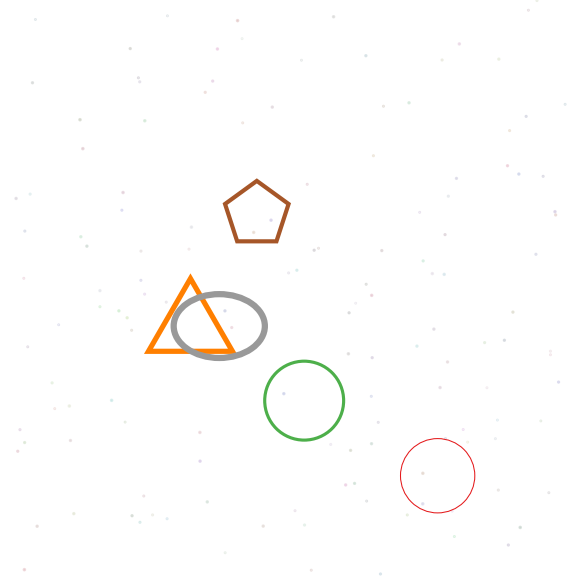[{"shape": "circle", "thickness": 0.5, "radius": 0.32, "center": [0.758, 0.175]}, {"shape": "circle", "thickness": 1.5, "radius": 0.34, "center": [0.527, 0.305]}, {"shape": "triangle", "thickness": 2.5, "radius": 0.42, "center": [0.33, 0.433]}, {"shape": "pentagon", "thickness": 2, "radius": 0.29, "center": [0.445, 0.628]}, {"shape": "oval", "thickness": 3, "radius": 0.39, "center": [0.38, 0.435]}]